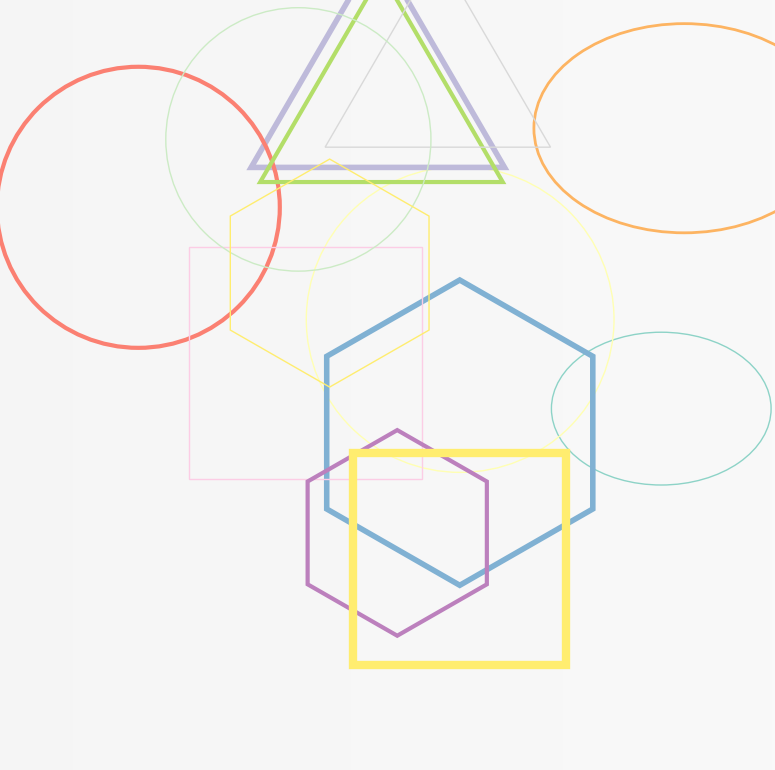[{"shape": "oval", "thickness": 0.5, "radius": 0.71, "center": [0.853, 0.469]}, {"shape": "circle", "thickness": 0.5, "radius": 0.99, "center": [0.594, 0.585]}, {"shape": "triangle", "thickness": 2, "radius": 0.94, "center": [0.488, 0.877]}, {"shape": "circle", "thickness": 1.5, "radius": 0.91, "center": [0.179, 0.731]}, {"shape": "hexagon", "thickness": 2, "radius": 0.99, "center": [0.593, 0.438]}, {"shape": "oval", "thickness": 1, "radius": 0.97, "center": [0.883, 0.833]}, {"shape": "triangle", "thickness": 1.5, "radius": 0.9, "center": [0.492, 0.854]}, {"shape": "square", "thickness": 0.5, "radius": 0.75, "center": [0.395, 0.529]}, {"shape": "triangle", "thickness": 0.5, "radius": 0.84, "center": [0.565, 0.893]}, {"shape": "hexagon", "thickness": 1.5, "radius": 0.67, "center": [0.513, 0.308]}, {"shape": "circle", "thickness": 0.5, "radius": 0.86, "center": [0.385, 0.819]}, {"shape": "hexagon", "thickness": 0.5, "radius": 0.74, "center": [0.425, 0.645]}, {"shape": "square", "thickness": 3, "radius": 0.69, "center": [0.593, 0.274]}]